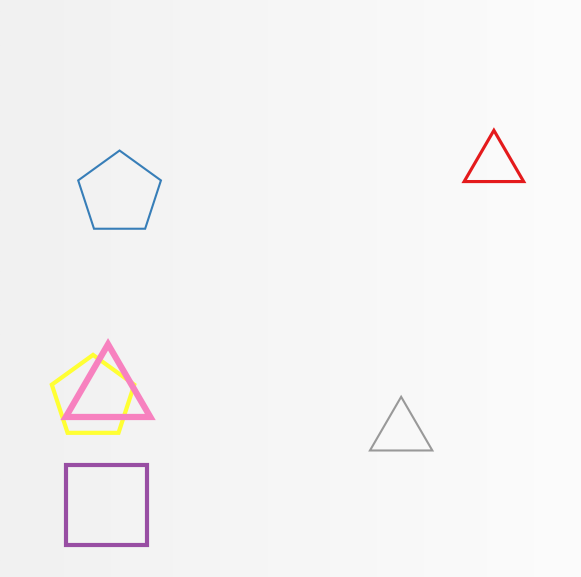[{"shape": "triangle", "thickness": 1.5, "radius": 0.3, "center": [0.85, 0.714]}, {"shape": "pentagon", "thickness": 1, "radius": 0.37, "center": [0.206, 0.664]}, {"shape": "square", "thickness": 2, "radius": 0.34, "center": [0.183, 0.125]}, {"shape": "pentagon", "thickness": 2, "radius": 0.37, "center": [0.16, 0.31]}, {"shape": "triangle", "thickness": 3, "radius": 0.42, "center": [0.186, 0.319]}, {"shape": "triangle", "thickness": 1, "radius": 0.31, "center": [0.69, 0.25]}]